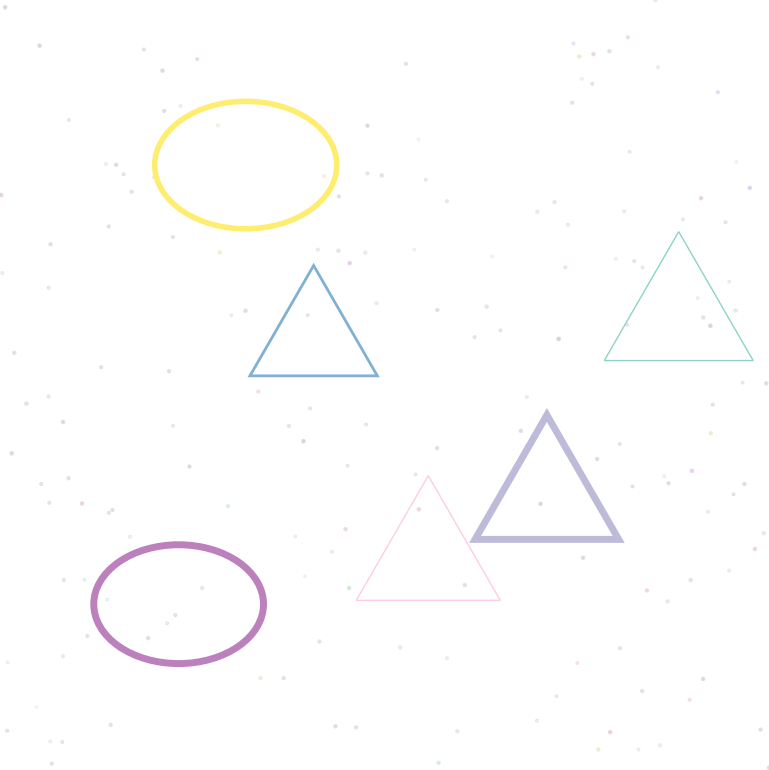[{"shape": "triangle", "thickness": 0.5, "radius": 0.56, "center": [0.881, 0.588]}, {"shape": "triangle", "thickness": 2.5, "radius": 0.54, "center": [0.71, 0.353]}, {"shape": "triangle", "thickness": 1, "radius": 0.48, "center": [0.407, 0.56]}, {"shape": "triangle", "thickness": 0.5, "radius": 0.54, "center": [0.556, 0.274]}, {"shape": "oval", "thickness": 2.5, "radius": 0.55, "center": [0.232, 0.215]}, {"shape": "oval", "thickness": 2, "radius": 0.59, "center": [0.319, 0.786]}]